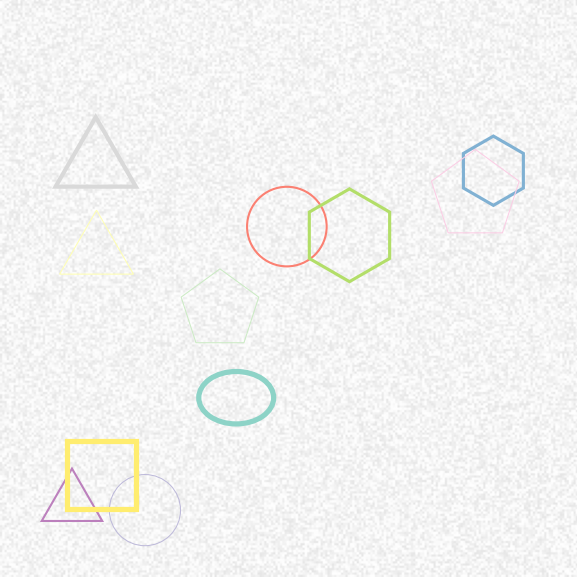[{"shape": "oval", "thickness": 2.5, "radius": 0.32, "center": [0.409, 0.31]}, {"shape": "triangle", "thickness": 0.5, "radius": 0.37, "center": [0.167, 0.561]}, {"shape": "circle", "thickness": 0.5, "radius": 0.31, "center": [0.251, 0.116]}, {"shape": "circle", "thickness": 1, "radius": 0.34, "center": [0.497, 0.607]}, {"shape": "hexagon", "thickness": 1.5, "radius": 0.3, "center": [0.854, 0.704]}, {"shape": "hexagon", "thickness": 1.5, "radius": 0.4, "center": [0.605, 0.592]}, {"shape": "pentagon", "thickness": 0.5, "radius": 0.4, "center": [0.823, 0.661]}, {"shape": "triangle", "thickness": 2, "radius": 0.4, "center": [0.166, 0.716]}, {"shape": "triangle", "thickness": 1, "radius": 0.3, "center": [0.125, 0.127]}, {"shape": "pentagon", "thickness": 0.5, "radius": 0.35, "center": [0.381, 0.463]}, {"shape": "square", "thickness": 2.5, "radius": 0.29, "center": [0.176, 0.177]}]